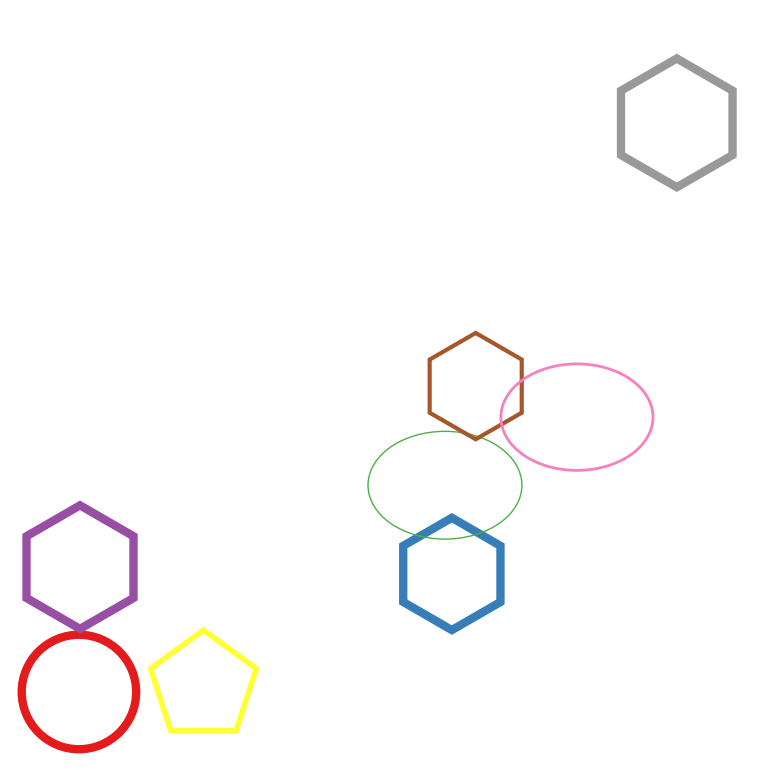[{"shape": "circle", "thickness": 3, "radius": 0.37, "center": [0.103, 0.101]}, {"shape": "hexagon", "thickness": 3, "radius": 0.36, "center": [0.587, 0.255]}, {"shape": "oval", "thickness": 0.5, "radius": 0.5, "center": [0.578, 0.37]}, {"shape": "hexagon", "thickness": 3, "radius": 0.4, "center": [0.104, 0.263]}, {"shape": "pentagon", "thickness": 2, "radius": 0.36, "center": [0.264, 0.109]}, {"shape": "hexagon", "thickness": 1.5, "radius": 0.35, "center": [0.618, 0.499]}, {"shape": "oval", "thickness": 1, "radius": 0.49, "center": [0.749, 0.458]}, {"shape": "hexagon", "thickness": 3, "radius": 0.42, "center": [0.879, 0.84]}]